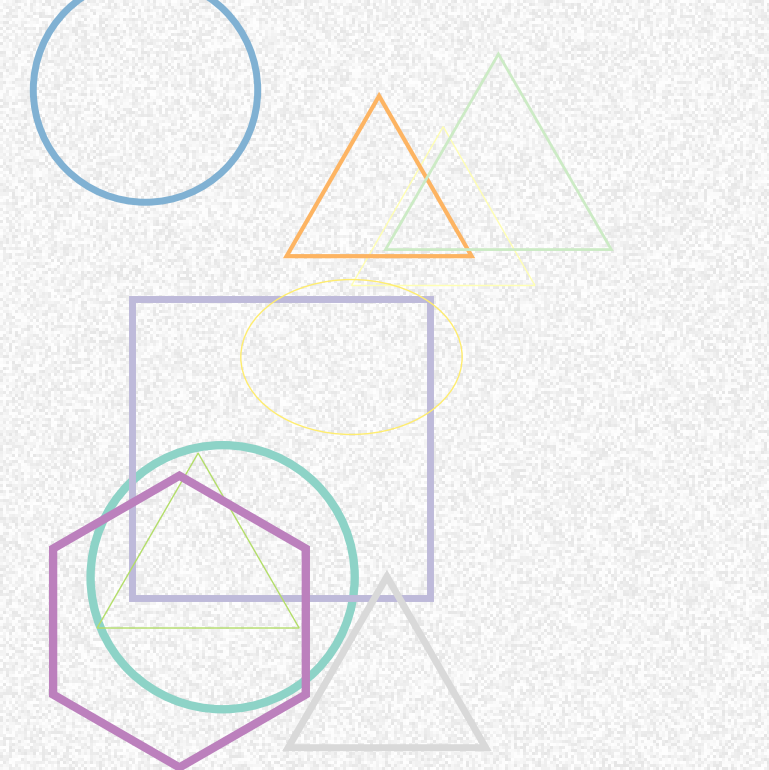[{"shape": "circle", "thickness": 3, "radius": 0.86, "center": [0.289, 0.25]}, {"shape": "triangle", "thickness": 0.5, "radius": 0.69, "center": [0.576, 0.698]}, {"shape": "square", "thickness": 2.5, "radius": 0.97, "center": [0.365, 0.417]}, {"shape": "circle", "thickness": 2.5, "radius": 0.73, "center": [0.189, 0.883]}, {"shape": "triangle", "thickness": 1.5, "radius": 0.69, "center": [0.492, 0.737]}, {"shape": "triangle", "thickness": 0.5, "radius": 0.76, "center": [0.257, 0.26]}, {"shape": "triangle", "thickness": 2.5, "radius": 0.74, "center": [0.503, 0.103]}, {"shape": "hexagon", "thickness": 3, "radius": 0.95, "center": [0.233, 0.193]}, {"shape": "triangle", "thickness": 1, "radius": 0.85, "center": [0.647, 0.761]}, {"shape": "oval", "thickness": 0.5, "radius": 0.72, "center": [0.456, 0.536]}]